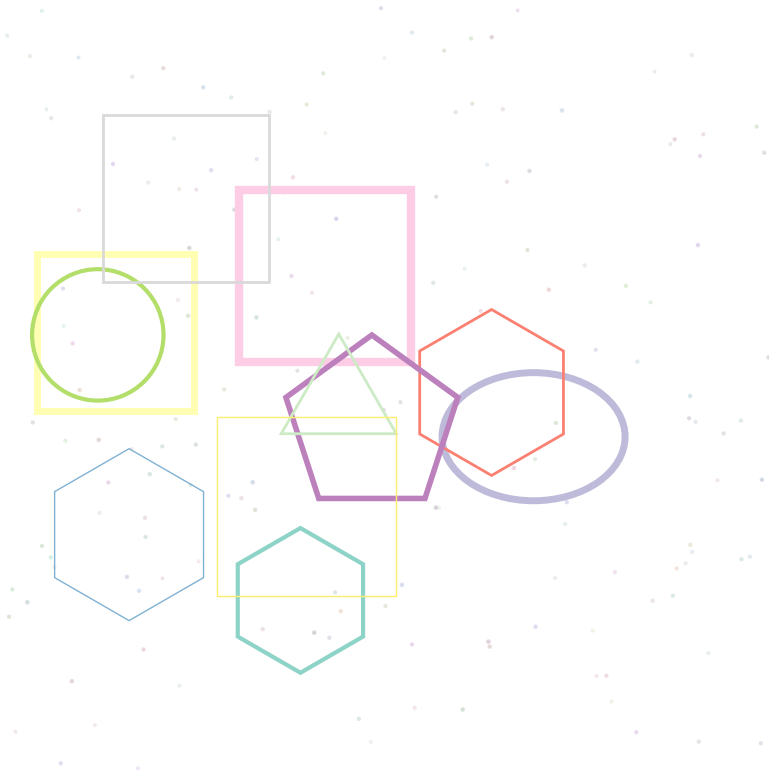[{"shape": "hexagon", "thickness": 1.5, "radius": 0.47, "center": [0.39, 0.22]}, {"shape": "square", "thickness": 2.5, "radius": 0.51, "center": [0.15, 0.569]}, {"shape": "oval", "thickness": 2.5, "radius": 0.59, "center": [0.693, 0.433]}, {"shape": "hexagon", "thickness": 1, "radius": 0.54, "center": [0.638, 0.49]}, {"shape": "hexagon", "thickness": 0.5, "radius": 0.56, "center": [0.168, 0.306]}, {"shape": "circle", "thickness": 1.5, "radius": 0.43, "center": [0.127, 0.565]}, {"shape": "square", "thickness": 3, "radius": 0.56, "center": [0.422, 0.642]}, {"shape": "square", "thickness": 1, "radius": 0.54, "center": [0.242, 0.742]}, {"shape": "pentagon", "thickness": 2, "radius": 0.59, "center": [0.483, 0.448]}, {"shape": "triangle", "thickness": 1, "radius": 0.43, "center": [0.44, 0.48]}, {"shape": "square", "thickness": 0.5, "radius": 0.58, "center": [0.398, 0.343]}]